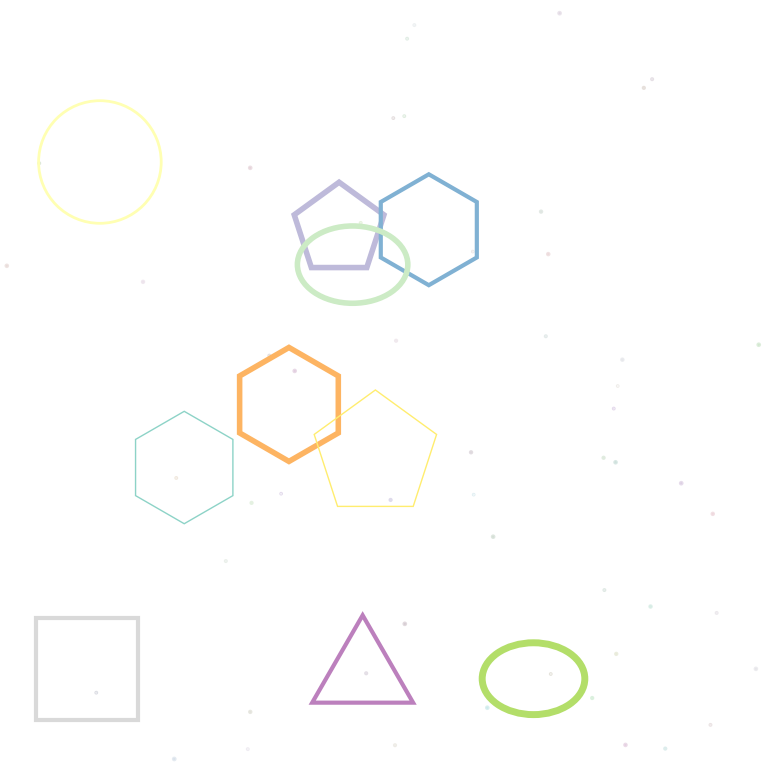[{"shape": "hexagon", "thickness": 0.5, "radius": 0.36, "center": [0.239, 0.393]}, {"shape": "circle", "thickness": 1, "radius": 0.4, "center": [0.13, 0.79]}, {"shape": "pentagon", "thickness": 2, "radius": 0.31, "center": [0.44, 0.702]}, {"shape": "hexagon", "thickness": 1.5, "radius": 0.36, "center": [0.557, 0.702]}, {"shape": "hexagon", "thickness": 2, "radius": 0.37, "center": [0.375, 0.475]}, {"shape": "oval", "thickness": 2.5, "radius": 0.33, "center": [0.693, 0.119]}, {"shape": "square", "thickness": 1.5, "radius": 0.33, "center": [0.113, 0.132]}, {"shape": "triangle", "thickness": 1.5, "radius": 0.38, "center": [0.471, 0.125]}, {"shape": "oval", "thickness": 2, "radius": 0.36, "center": [0.458, 0.656]}, {"shape": "pentagon", "thickness": 0.5, "radius": 0.42, "center": [0.488, 0.41]}]